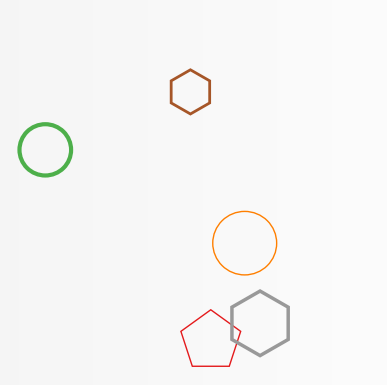[{"shape": "pentagon", "thickness": 1, "radius": 0.41, "center": [0.544, 0.114]}, {"shape": "circle", "thickness": 3, "radius": 0.33, "center": [0.117, 0.611]}, {"shape": "circle", "thickness": 1, "radius": 0.41, "center": [0.632, 0.368]}, {"shape": "hexagon", "thickness": 2, "radius": 0.29, "center": [0.491, 0.761]}, {"shape": "hexagon", "thickness": 2.5, "radius": 0.42, "center": [0.671, 0.16]}]